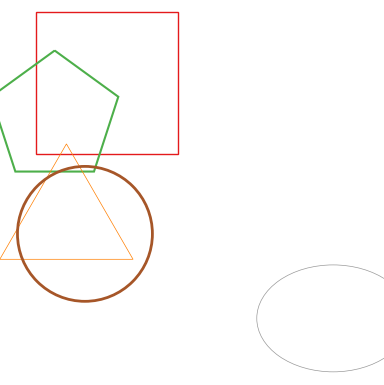[{"shape": "square", "thickness": 1, "radius": 0.92, "center": [0.278, 0.784]}, {"shape": "pentagon", "thickness": 1.5, "radius": 0.87, "center": [0.142, 0.695]}, {"shape": "triangle", "thickness": 0.5, "radius": 1.0, "center": [0.173, 0.426]}, {"shape": "circle", "thickness": 2, "radius": 0.88, "center": [0.221, 0.393]}, {"shape": "oval", "thickness": 0.5, "radius": 0.99, "center": [0.865, 0.173]}]